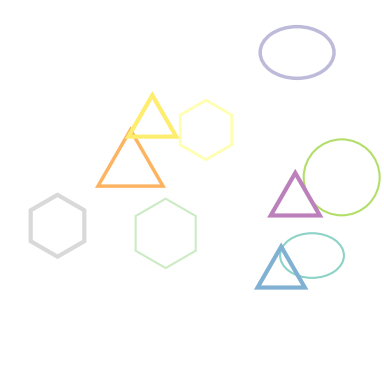[{"shape": "oval", "thickness": 1.5, "radius": 0.41, "center": [0.81, 0.336]}, {"shape": "hexagon", "thickness": 2, "radius": 0.39, "center": [0.535, 0.663]}, {"shape": "oval", "thickness": 2.5, "radius": 0.48, "center": [0.772, 0.864]}, {"shape": "triangle", "thickness": 3, "radius": 0.35, "center": [0.73, 0.289]}, {"shape": "triangle", "thickness": 2.5, "radius": 0.49, "center": [0.339, 0.565]}, {"shape": "circle", "thickness": 1.5, "radius": 0.49, "center": [0.887, 0.539]}, {"shape": "hexagon", "thickness": 3, "radius": 0.4, "center": [0.149, 0.414]}, {"shape": "triangle", "thickness": 3, "radius": 0.37, "center": [0.767, 0.477]}, {"shape": "hexagon", "thickness": 1.5, "radius": 0.45, "center": [0.43, 0.394]}, {"shape": "triangle", "thickness": 3, "radius": 0.36, "center": [0.396, 0.681]}]